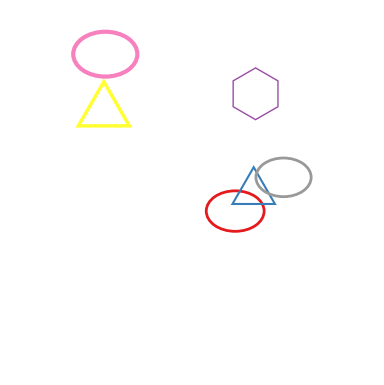[{"shape": "oval", "thickness": 2, "radius": 0.38, "center": [0.611, 0.452]}, {"shape": "triangle", "thickness": 1.5, "radius": 0.32, "center": [0.659, 0.502]}, {"shape": "hexagon", "thickness": 1, "radius": 0.34, "center": [0.664, 0.756]}, {"shape": "triangle", "thickness": 2.5, "radius": 0.38, "center": [0.27, 0.711]}, {"shape": "oval", "thickness": 3, "radius": 0.42, "center": [0.274, 0.859]}, {"shape": "oval", "thickness": 2, "radius": 0.36, "center": [0.736, 0.539]}]